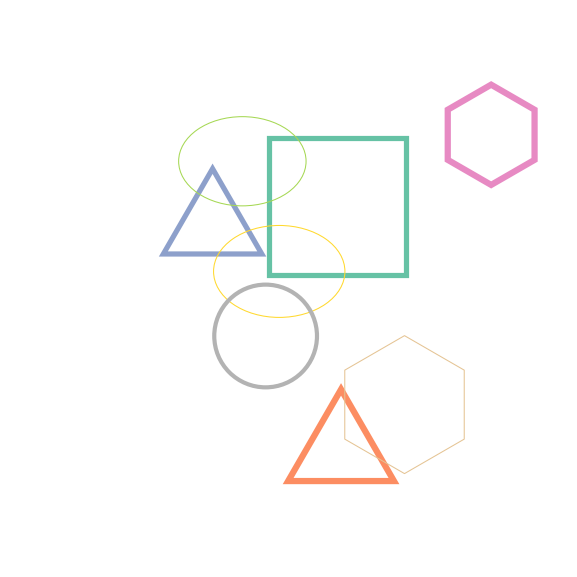[{"shape": "square", "thickness": 2.5, "radius": 0.59, "center": [0.584, 0.642]}, {"shape": "triangle", "thickness": 3, "radius": 0.53, "center": [0.591, 0.219]}, {"shape": "triangle", "thickness": 2.5, "radius": 0.49, "center": [0.368, 0.609]}, {"shape": "hexagon", "thickness": 3, "radius": 0.43, "center": [0.85, 0.766]}, {"shape": "oval", "thickness": 0.5, "radius": 0.55, "center": [0.42, 0.72]}, {"shape": "oval", "thickness": 0.5, "radius": 0.57, "center": [0.484, 0.529]}, {"shape": "hexagon", "thickness": 0.5, "radius": 0.6, "center": [0.7, 0.298]}, {"shape": "circle", "thickness": 2, "radius": 0.44, "center": [0.46, 0.417]}]